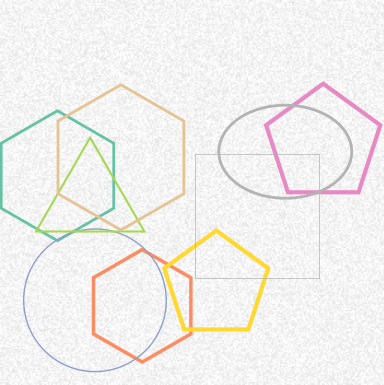[{"shape": "hexagon", "thickness": 2, "radius": 0.84, "center": [0.149, 0.544]}, {"shape": "hexagon", "thickness": 2.5, "radius": 0.73, "center": [0.369, 0.206]}, {"shape": "circle", "thickness": 1, "radius": 0.93, "center": [0.247, 0.22]}, {"shape": "pentagon", "thickness": 3, "radius": 0.78, "center": [0.84, 0.627]}, {"shape": "triangle", "thickness": 1.5, "radius": 0.81, "center": [0.234, 0.48]}, {"shape": "pentagon", "thickness": 3, "radius": 0.71, "center": [0.562, 0.259]}, {"shape": "hexagon", "thickness": 2, "radius": 0.94, "center": [0.314, 0.591]}, {"shape": "oval", "thickness": 2, "radius": 0.86, "center": [0.741, 0.606]}, {"shape": "square", "thickness": 0.5, "radius": 0.81, "center": [0.668, 0.439]}]